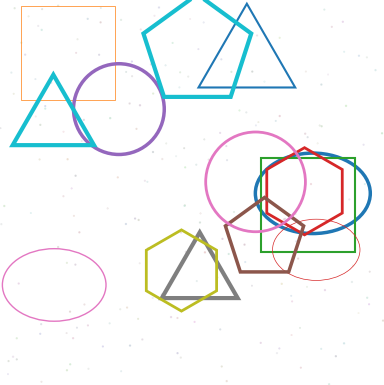[{"shape": "oval", "thickness": 2.5, "radius": 0.75, "center": [0.813, 0.498]}, {"shape": "triangle", "thickness": 1.5, "radius": 0.73, "center": [0.641, 0.845]}, {"shape": "square", "thickness": 0.5, "radius": 0.61, "center": [0.177, 0.862]}, {"shape": "square", "thickness": 1.5, "radius": 0.61, "center": [0.8, 0.467]}, {"shape": "hexagon", "thickness": 2, "radius": 0.57, "center": [0.791, 0.503]}, {"shape": "oval", "thickness": 0.5, "radius": 0.57, "center": [0.821, 0.351]}, {"shape": "circle", "thickness": 2.5, "radius": 0.59, "center": [0.309, 0.717]}, {"shape": "pentagon", "thickness": 2.5, "radius": 0.53, "center": [0.687, 0.38]}, {"shape": "circle", "thickness": 2, "radius": 0.65, "center": [0.664, 0.528]}, {"shape": "oval", "thickness": 1, "radius": 0.67, "center": [0.141, 0.26]}, {"shape": "triangle", "thickness": 3, "radius": 0.57, "center": [0.519, 0.283]}, {"shape": "hexagon", "thickness": 2, "radius": 0.53, "center": [0.471, 0.297]}, {"shape": "pentagon", "thickness": 3, "radius": 0.74, "center": [0.513, 0.867]}, {"shape": "triangle", "thickness": 3, "radius": 0.61, "center": [0.139, 0.684]}]